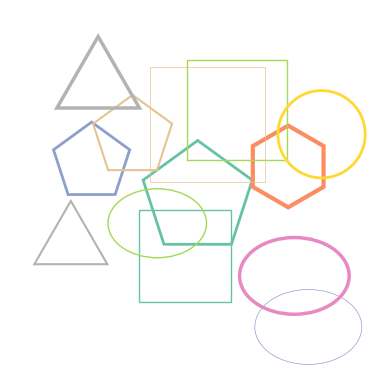[{"shape": "pentagon", "thickness": 2, "radius": 0.75, "center": [0.513, 0.486]}, {"shape": "square", "thickness": 1, "radius": 0.59, "center": [0.481, 0.335]}, {"shape": "hexagon", "thickness": 3, "radius": 0.53, "center": [0.749, 0.568]}, {"shape": "pentagon", "thickness": 2, "radius": 0.52, "center": [0.238, 0.579]}, {"shape": "oval", "thickness": 0.5, "radius": 0.69, "center": [0.801, 0.151]}, {"shape": "oval", "thickness": 2.5, "radius": 0.71, "center": [0.765, 0.283]}, {"shape": "square", "thickness": 1, "radius": 0.65, "center": [0.615, 0.714]}, {"shape": "oval", "thickness": 1, "radius": 0.64, "center": [0.408, 0.42]}, {"shape": "circle", "thickness": 2, "radius": 0.57, "center": [0.835, 0.651]}, {"shape": "square", "thickness": 0.5, "radius": 0.75, "center": [0.54, 0.676]}, {"shape": "pentagon", "thickness": 1.5, "radius": 0.54, "center": [0.344, 0.645]}, {"shape": "triangle", "thickness": 2.5, "radius": 0.62, "center": [0.255, 0.781]}, {"shape": "triangle", "thickness": 1.5, "radius": 0.55, "center": [0.184, 0.368]}]